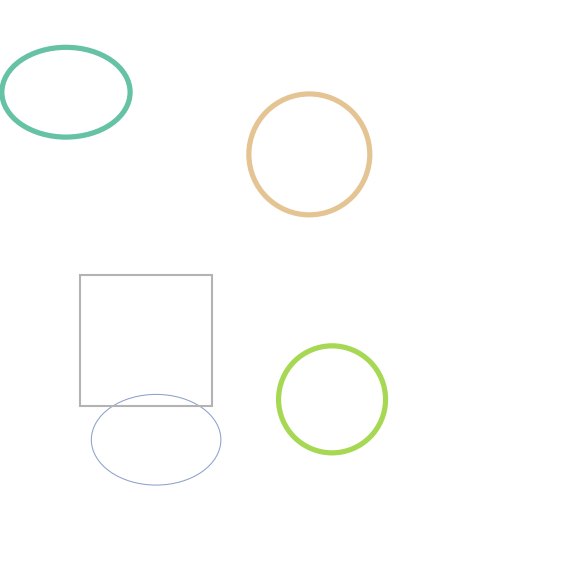[{"shape": "oval", "thickness": 2.5, "radius": 0.56, "center": [0.114, 0.839]}, {"shape": "oval", "thickness": 0.5, "radius": 0.56, "center": [0.27, 0.238]}, {"shape": "circle", "thickness": 2.5, "radius": 0.46, "center": [0.575, 0.308]}, {"shape": "circle", "thickness": 2.5, "radius": 0.52, "center": [0.536, 0.732]}, {"shape": "square", "thickness": 1, "radius": 0.57, "center": [0.252, 0.41]}]